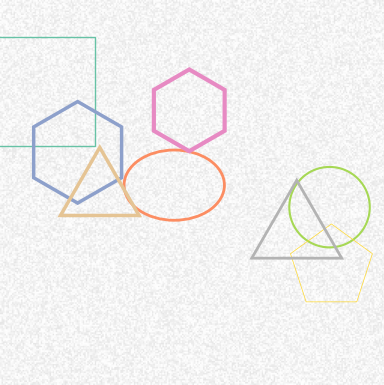[{"shape": "square", "thickness": 1, "radius": 0.71, "center": [0.106, 0.761]}, {"shape": "oval", "thickness": 2, "radius": 0.65, "center": [0.453, 0.519]}, {"shape": "hexagon", "thickness": 2.5, "radius": 0.66, "center": [0.202, 0.604]}, {"shape": "hexagon", "thickness": 3, "radius": 0.53, "center": [0.492, 0.713]}, {"shape": "circle", "thickness": 1.5, "radius": 0.52, "center": [0.856, 0.462]}, {"shape": "pentagon", "thickness": 0.5, "radius": 0.56, "center": [0.861, 0.306]}, {"shape": "triangle", "thickness": 2.5, "radius": 0.59, "center": [0.259, 0.499]}, {"shape": "triangle", "thickness": 2, "radius": 0.67, "center": [0.771, 0.397]}]